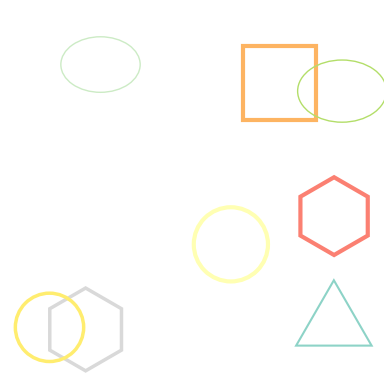[{"shape": "triangle", "thickness": 1.5, "radius": 0.57, "center": [0.867, 0.159]}, {"shape": "circle", "thickness": 3, "radius": 0.48, "center": [0.6, 0.365]}, {"shape": "hexagon", "thickness": 3, "radius": 0.5, "center": [0.868, 0.439]}, {"shape": "square", "thickness": 3, "radius": 0.48, "center": [0.726, 0.785]}, {"shape": "oval", "thickness": 1, "radius": 0.58, "center": [0.888, 0.763]}, {"shape": "hexagon", "thickness": 2.5, "radius": 0.54, "center": [0.222, 0.144]}, {"shape": "oval", "thickness": 1, "radius": 0.52, "center": [0.261, 0.832]}, {"shape": "circle", "thickness": 2.5, "radius": 0.44, "center": [0.129, 0.15]}]